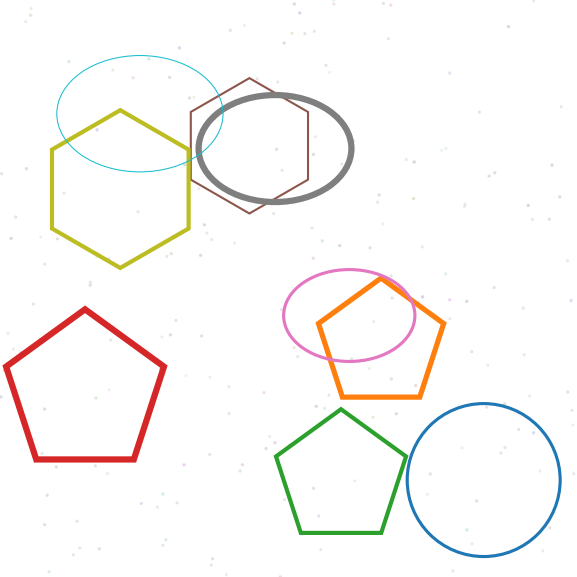[{"shape": "circle", "thickness": 1.5, "radius": 0.66, "center": [0.838, 0.168]}, {"shape": "pentagon", "thickness": 2.5, "radius": 0.57, "center": [0.66, 0.404]}, {"shape": "pentagon", "thickness": 2, "radius": 0.59, "center": [0.591, 0.172]}, {"shape": "pentagon", "thickness": 3, "radius": 0.72, "center": [0.147, 0.32]}, {"shape": "hexagon", "thickness": 1, "radius": 0.59, "center": [0.432, 0.747]}, {"shape": "oval", "thickness": 1.5, "radius": 0.57, "center": [0.605, 0.453]}, {"shape": "oval", "thickness": 3, "radius": 0.66, "center": [0.476, 0.742]}, {"shape": "hexagon", "thickness": 2, "radius": 0.68, "center": [0.208, 0.672]}, {"shape": "oval", "thickness": 0.5, "radius": 0.72, "center": [0.242, 0.802]}]